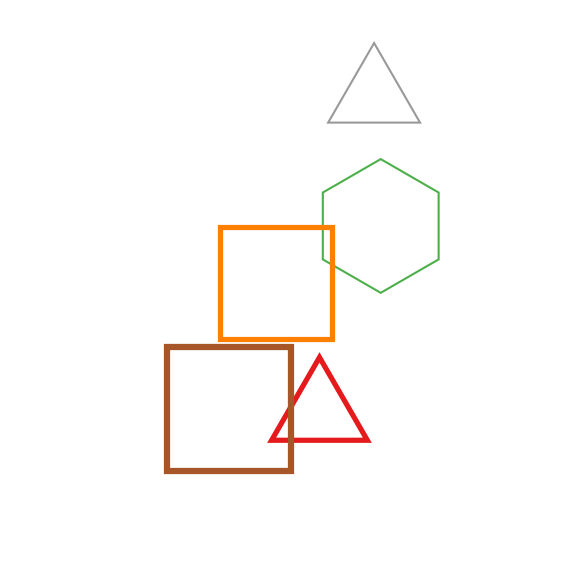[{"shape": "triangle", "thickness": 2.5, "radius": 0.48, "center": [0.553, 0.285]}, {"shape": "hexagon", "thickness": 1, "radius": 0.58, "center": [0.659, 0.608]}, {"shape": "square", "thickness": 2.5, "radius": 0.48, "center": [0.477, 0.51]}, {"shape": "square", "thickness": 3, "radius": 0.54, "center": [0.396, 0.291]}, {"shape": "triangle", "thickness": 1, "radius": 0.46, "center": [0.648, 0.833]}]